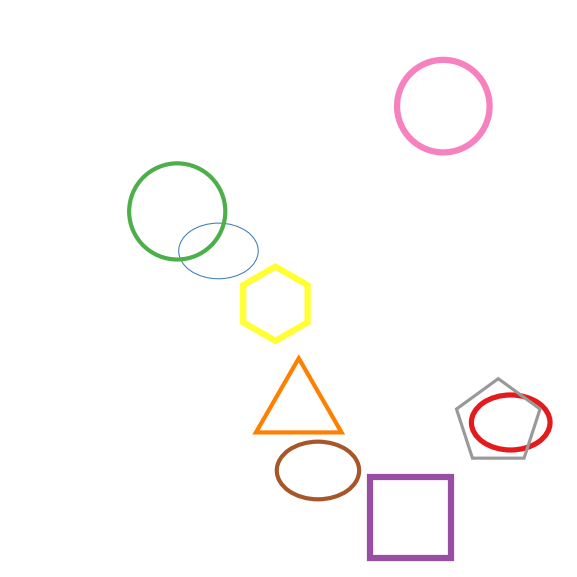[{"shape": "oval", "thickness": 2.5, "radius": 0.34, "center": [0.884, 0.268]}, {"shape": "oval", "thickness": 0.5, "radius": 0.34, "center": [0.378, 0.565]}, {"shape": "circle", "thickness": 2, "radius": 0.42, "center": [0.307, 0.633]}, {"shape": "square", "thickness": 3, "radius": 0.35, "center": [0.711, 0.103]}, {"shape": "triangle", "thickness": 2, "radius": 0.43, "center": [0.517, 0.293]}, {"shape": "hexagon", "thickness": 3, "radius": 0.32, "center": [0.477, 0.473]}, {"shape": "oval", "thickness": 2, "radius": 0.36, "center": [0.551, 0.184]}, {"shape": "circle", "thickness": 3, "radius": 0.4, "center": [0.768, 0.815]}, {"shape": "pentagon", "thickness": 1.5, "radius": 0.38, "center": [0.863, 0.267]}]